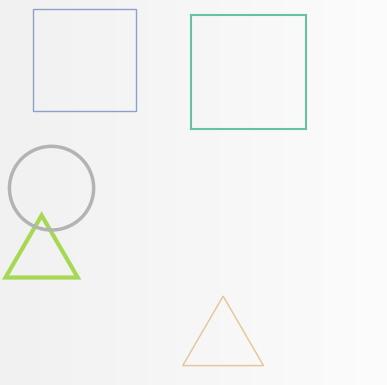[{"shape": "square", "thickness": 1.5, "radius": 0.74, "center": [0.642, 0.813]}, {"shape": "square", "thickness": 1, "radius": 0.66, "center": [0.218, 0.845]}, {"shape": "triangle", "thickness": 3, "radius": 0.54, "center": [0.107, 0.333]}, {"shape": "triangle", "thickness": 1, "radius": 0.6, "center": [0.576, 0.111]}, {"shape": "circle", "thickness": 2.5, "radius": 0.54, "center": [0.133, 0.511]}]